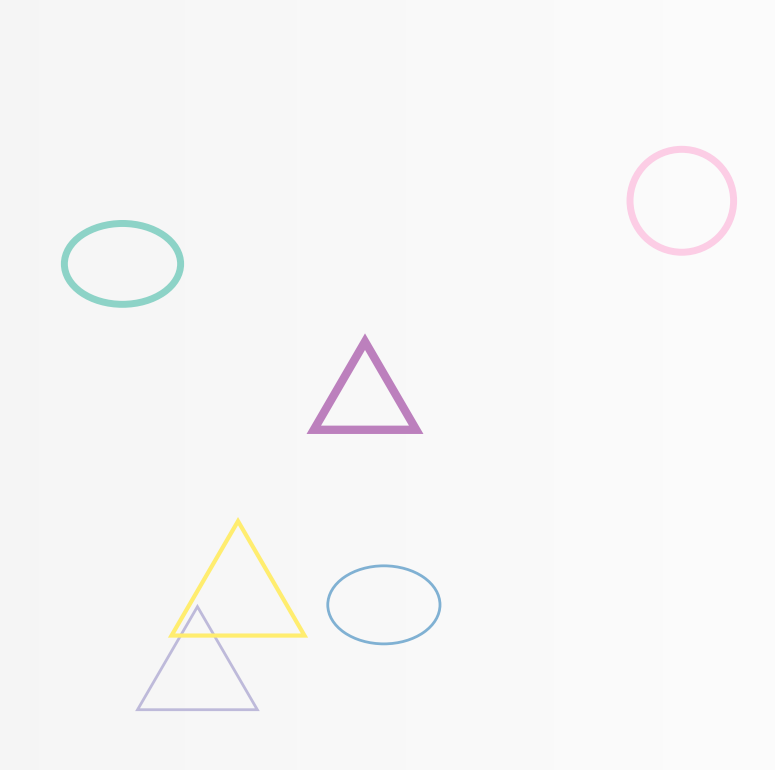[{"shape": "oval", "thickness": 2.5, "radius": 0.37, "center": [0.158, 0.657]}, {"shape": "triangle", "thickness": 1, "radius": 0.45, "center": [0.255, 0.123]}, {"shape": "oval", "thickness": 1, "radius": 0.36, "center": [0.495, 0.214]}, {"shape": "circle", "thickness": 2.5, "radius": 0.33, "center": [0.88, 0.739]}, {"shape": "triangle", "thickness": 3, "radius": 0.38, "center": [0.471, 0.48]}, {"shape": "triangle", "thickness": 1.5, "radius": 0.5, "center": [0.307, 0.224]}]